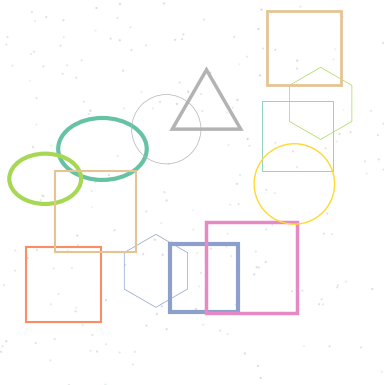[{"shape": "oval", "thickness": 3, "radius": 0.57, "center": [0.266, 0.613]}, {"shape": "square", "thickness": 0.5, "radius": 0.46, "center": [0.774, 0.647]}, {"shape": "square", "thickness": 1.5, "radius": 0.49, "center": [0.165, 0.262]}, {"shape": "square", "thickness": 3, "radius": 0.44, "center": [0.529, 0.278]}, {"shape": "hexagon", "thickness": 0.5, "radius": 0.47, "center": [0.405, 0.297]}, {"shape": "square", "thickness": 2.5, "radius": 0.59, "center": [0.653, 0.306]}, {"shape": "oval", "thickness": 3, "radius": 0.47, "center": [0.117, 0.536]}, {"shape": "hexagon", "thickness": 0.5, "radius": 0.47, "center": [0.833, 0.732]}, {"shape": "circle", "thickness": 1, "radius": 0.52, "center": [0.765, 0.522]}, {"shape": "square", "thickness": 1.5, "radius": 0.52, "center": [0.248, 0.451]}, {"shape": "square", "thickness": 2, "radius": 0.48, "center": [0.789, 0.876]}, {"shape": "circle", "thickness": 0.5, "radius": 0.45, "center": [0.432, 0.664]}, {"shape": "triangle", "thickness": 2.5, "radius": 0.51, "center": [0.536, 0.716]}]